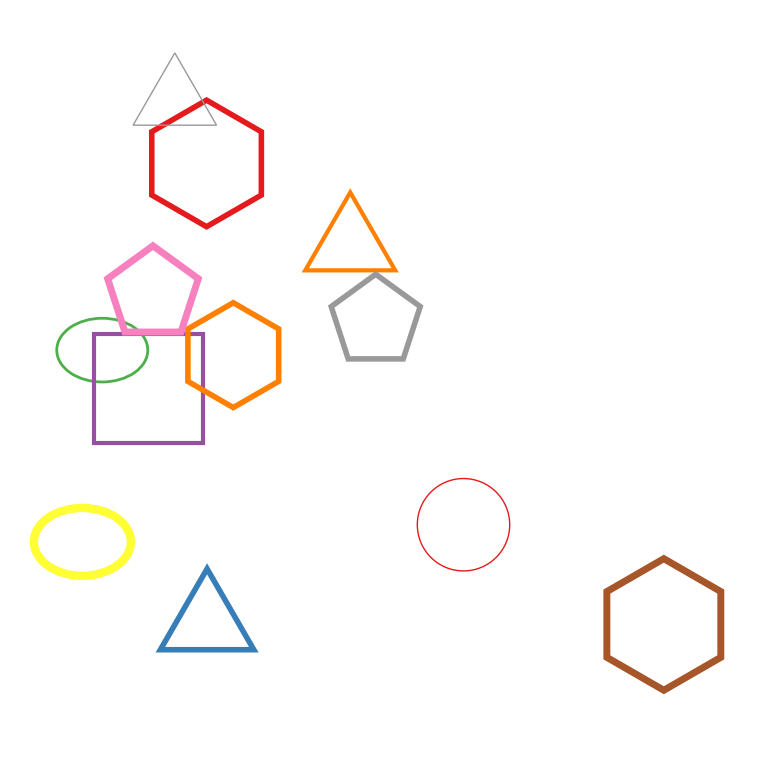[{"shape": "hexagon", "thickness": 2, "radius": 0.41, "center": [0.268, 0.788]}, {"shape": "circle", "thickness": 0.5, "radius": 0.3, "center": [0.602, 0.319]}, {"shape": "triangle", "thickness": 2, "radius": 0.35, "center": [0.269, 0.191]}, {"shape": "oval", "thickness": 1, "radius": 0.3, "center": [0.133, 0.545]}, {"shape": "square", "thickness": 1.5, "radius": 0.35, "center": [0.192, 0.495]}, {"shape": "hexagon", "thickness": 2, "radius": 0.34, "center": [0.303, 0.539]}, {"shape": "triangle", "thickness": 1.5, "radius": 0.34, "center": [0.455, 0.683]}, {"shape": "oval", "thickness": 3, "radius": 0.31, "center": [0.107, 0.296]}, {"shape": "hexagon", "thickness": 2.5, "radius": 0.43, "center": [0.862, 0.189]}, {"shape": "pentagon", "thickness": 2.5, "radius": 0.31, "center": [0.199, 0.619]}, {"shape": "triangle", "thickness": 0.5, "radius": 0.31, "center": [0.227, 0.869]}, {"shape": "pentagon", "thickness": 2, "radius": 0.3, "center": [0.488, 0.583]}]